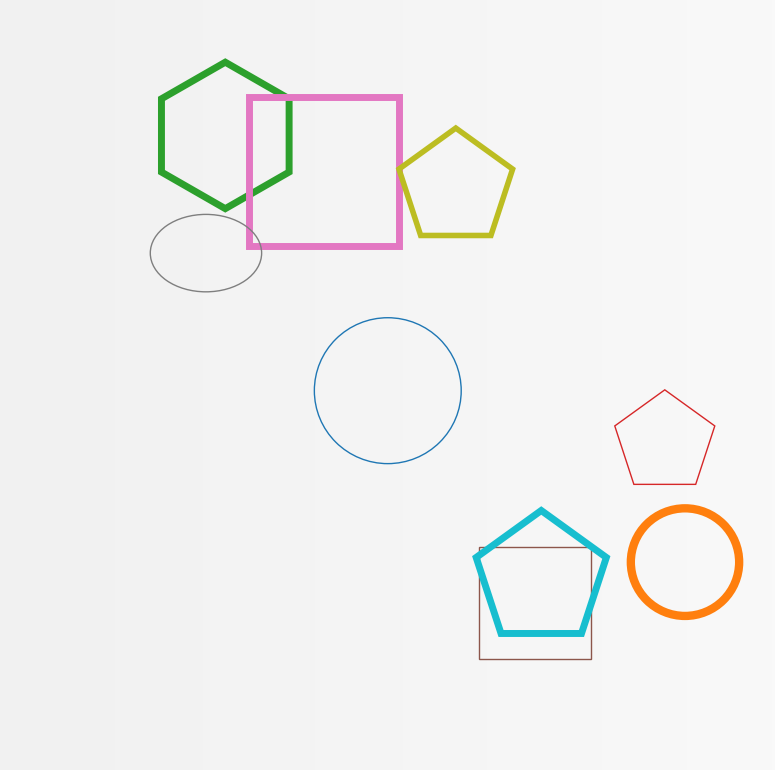[{"shape": "circle", "thickness": 0.5, "radius": 0.47, "center": [0.5, 0.493]}, {"shape": "circle", "thickness": 3, "radius": 0.35, "center": [0.884, 0.27]}, {"shape": "hexagon", "thickness": 2.5, "radius": 0.48, "center": [0.291, 0.824]}, {"shape": "pentagon", "thickness": 0.5, "radius": 0.34, "center": [0.858, 0.426]}, {"shape": "square", "thickness": 0.5, "radius": 0.36, "center": [0.69, 0.217]}, {"shape": "square", "thickness": 2.5, "radius": 0.48, "center": [0.418, 0.777]}, {"shape": "oval", "thickness": 0.5, "radius": 0.36, "center": [0.266, 0.671]}, {"shape": "pentagon", "thickness": 2, "radius": 0.39, "center": [0.588, 0.757]}, {"shape": "pentagon", "thickness": 2.5, "radius": 0.44, "center": [0.698, 0.249]}]